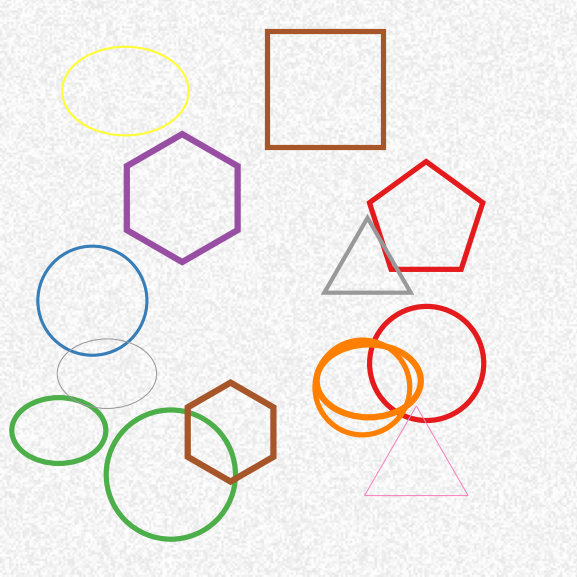[{"shape": "pentagon", "thickness": 2.5, "radius": 0.52, "center": [0.738, 0.616]}, {"shape": "circle", "thickness": 2.5, "radius": 0.49, "center": [0.739, 0.37]}, {"shape": "circle", "thickness": 1.5, "radius": 0.47, "center": [0.16, 0.478]}, {"shape": "circle", "thickness": 2.5, "radius": 0.56, "center": [0.296, 0.177]}, {"shape": "oval", "thickness": 2.5, "radius": 0.41, "center": [0.102, 0.254]}, {"shape": "hexagon", "thickness": 3, "radius": 0.55, "center": [0.316, 0.656]}, {"shape": "circle", "thickness": 2.5, "radius": 0.41, "center": [0.627, 0.328]}, {"shape": "oval", "thickness": 3, "radius": 0.45, "center": [0.638, 0.34]}, {"shape": "oval", "thickness": 1, "radius": 0.55, "center": [0.217, 0.841]}, {"shape": "square", "thickness": 2.5, "radius": 0.5, "center": [0.563, 0.846]}, {"shape": "hexagon", "thickness": 3, "radius": 0.43, "center": [0.399, 0.251]}, {"shape": "triangle", "thickness": 0.5, "radius": 0.52, "center": [0.721, 0.193]}, {"shape": "oval", "thickness": 0.5, "radius": 0.43, "center": [0.185, 0.352]}, {"shape": "triangle", "thickness": 2, "radius": 0.43, "center": [0.636, 0.536]}]